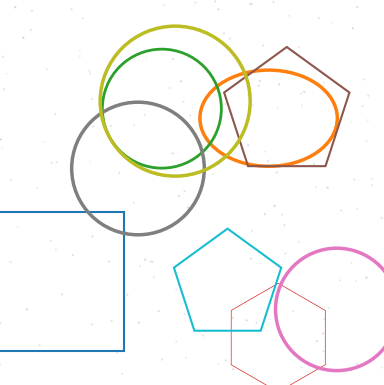[{"shape": "square", "thickness": 1.5, "radius": 0.9, "center": [0.142, 0.269]}, {"shape": "oval", "thickness": 2.5, "radius": 0.89, "center": [0.698, 0.693]}, {"shape": "circle", "thickness": 2, "radius": 0.77, "center": [0.42, 0.718]}, {"shape": "hexagon", "thickness": 0.5, "radius": 0.71, "center": [0.723, 0.123]}, {"shape": "pentagon", "thickness": 1.5, "radius": 0.86, "center": [0.745, 0.707]}, {"shape": "circle", "thickness": 2.5, "radius": 0.79, "center": [0.875, 0.196]}, {"shape": "circle", "thickness": 2.5, "radius": 0.86, "center": [0.358, 0.562]}, {"shape": "circle", "thickness": 2.5, "radius": 0.97, "center": [0.455, 0.737]}, {"shape": "pentagon", "thickness": 1.5, "radius": 0.73, "center": [0.591, 0.26]}]